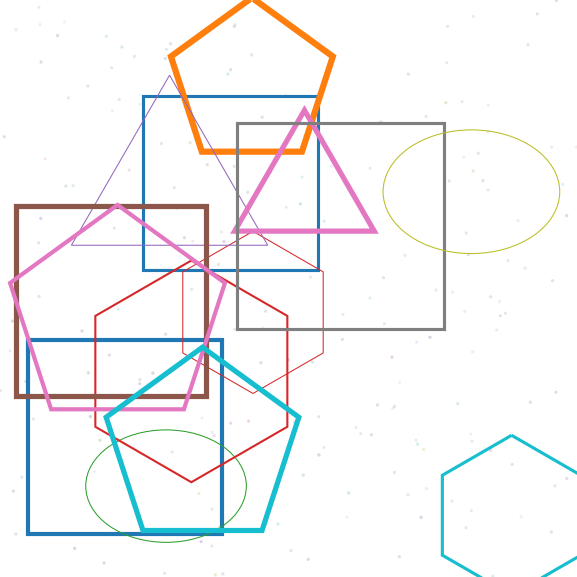[{"shape": "square", "thickness": 1.5, "radius": 0.76, "center": [0.399, 0.682]}, {"shape": "square", "thickness": 2, "radius": 0.84, "center": [0.216, 0.242]}, {"shape": "pentagon", "thickness": 3, "radius": 0.74, "center": [0.436, 0.856]}, {"shape": "oval", "thickness": 0.5, "radius": 0.7, "center": [0.288, 0.157]}, {"shape": "hexagon", "thickness": 1, "radius": 0.96, "center": [0.331, 0.356]}, {"shape": "hexagon", "thickness": 0.5, "radius": 0.7, "center": [0.438, 0.458]}, {"shape": "triangle", "thickness": 0.5, "radius": 0.98, "center": [0.294, 0.673]}, {"shape": "square", "thickness": 2.5, "radius": 0.82, "center": [0.192, 0.478]}, {"shape": "pentagon", "thickness": 2, "radius": 0.98, "center": [0.204, 0.449]}, {"shape": "triangle", "thickness": 2.5, "radius": 0.7, "center": [0.527, 0.669]}, {"shape": "square", "thickness": 1.5, "radius": 0.9, "center": [0.59, 0.608]}, {"shape": "oval", "thickness": 0.5, "radius": 0.76, "center": [0.816, 0.667]}, {"shape": "pentagon", "thickness": 2.5, "radius": 0.88, "center": [0.351, 0.222]}, {"shape": "hexagon", "thickness": 1.5, "radius": 0.69, "center": [0.886, 0.107]}]